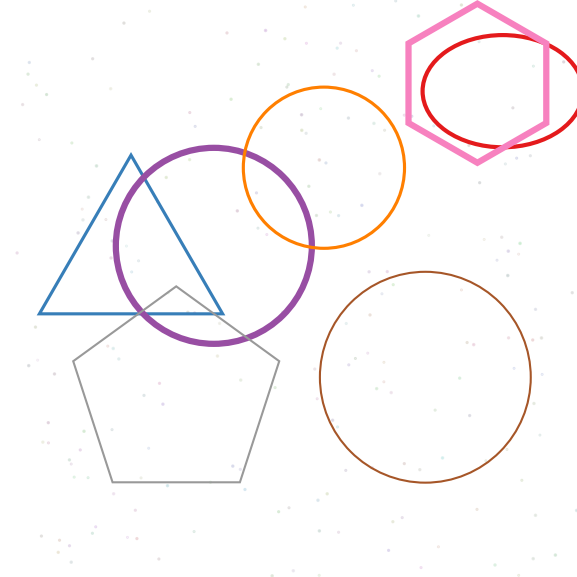[{"shape": "oval", "thickness": 2, "radius": 0.69, "center": [0.871, 0.841]}, {"shape": "triangle", "thickness": 1.5, "radius": 0.92, "center": [0.227, 0.547]}, {"shape": "circle", "thickness": 3, "radius": 0.85, "center": [0.37, 0.573]}, {"shape": "circle", "thickness": 1.5, "radius": 0.7, "center": [0.561, 0.709]}, {"shape": "circle", "thickness": 1, "radius": 0.91, "center": [0.737, 0.346]}, {"shape": "hexagon", "thickness": 3, "radius": 0.69, "center": [0.827, 0.855]}, {"shape": "pentagon", "thickness": 1, "radius": 0.94, "center": [0.305, 0.316]}]